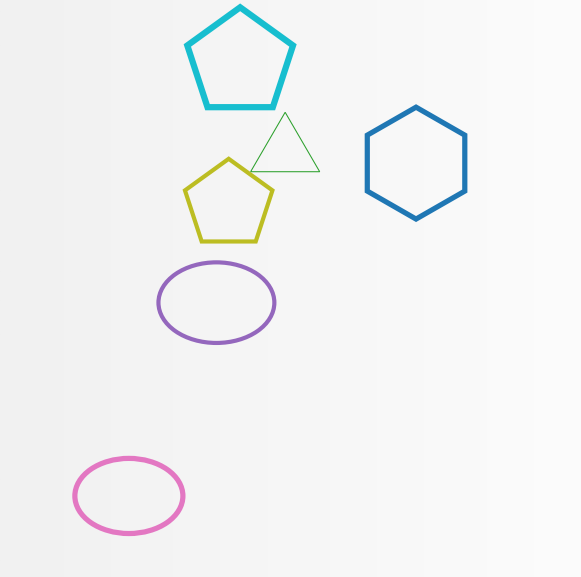[{"shape": "hexagon", "thickness": 2.5, "radius": 0.48, "center": [0.716, 0.717]}, {"shape": "triangle", "thickness": 0.5, "radius": 0.34, "center": [0.491, 0.736]}, {"shape": "oval", "thickness": 2, "radius": 0.5, "center": [0.372, 0.475]}, {"shape": "oval", "thickness": 2.5, "radius": 0.46, "center": [0.222, 0.14]}, {"shape": "pentagon", "thickness": 2, "radius": 0.4, "center": [0.393, 0.645]}, {"shape": "pentagon", "thickness": 3, "radius": 0.48, "center": [0.413, 0.891]}]